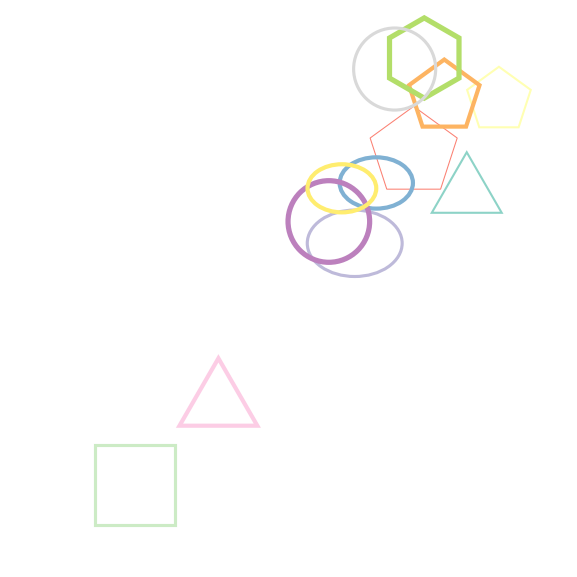[{"shape": "triangle", "thickness": 1, "radius": 0.35, "center": [0.808, 0.666]}, {"shape": "pentagon", "thickness": 1, "radius": 0.29, "center": [0.864, 0.826]}, {"shape": "oval", "thickness": 1.5, "radius": 0.41, "center": [0.614, 0.578]}, {"shape": "pentagon", "thickness": 0.5, "radius": 0.4, "center": [0.716, 0.736]}, {"shape": "oval", "thickness": 2, "radius": 0.32, "center": [0.652, 0.682]}, {"shape": "pentagon", "thickness": 2, "radius": 0.32, "center": [0.769, 0.832]}, {"shape": "hexagon", "thickness": 2.5, "radius": 0.35, "center": [0.735, 0.899]}, {"shape": "triangle", "thickness": 2, "radius": 0.39, "center": [0.378, 0.301]}, {"shape": "circle", "thickness": 1.5, "radius": 0.36, "center": [0.683, 0.88]}, {"shape": "circle", "thickness": 2.5, "radius": 0.35, "center": [0.569, 0.616]}, {"shape": "square", "thickness": 1.5, "radius": 0.35, "center": [0.234, 0.159]}, {"shape": "oval", "thickness": 2, "radius": 0.3, "center": [0.592, 0.673]}]